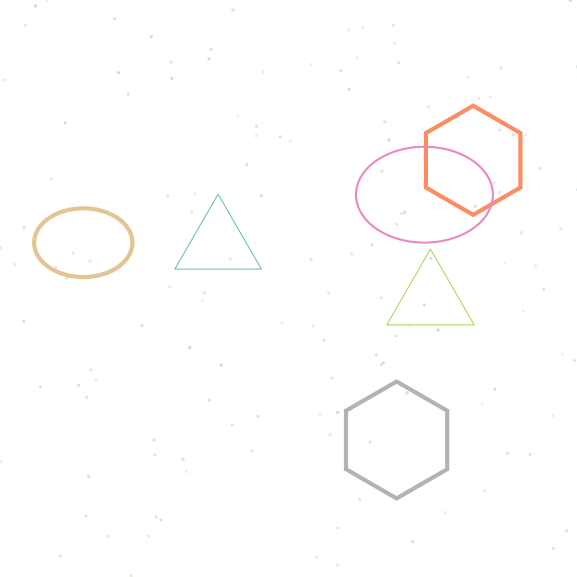[{"shape": "triangle", "thickness": 0.5, "radius": 0.43, "center": [0.378, 0.576]}, {"shape": "hexagon", "thickness": 2, "radius": 0.47, "center": [0.819, 0.722]}, {"shape": "oval", "thickness": 1, "radius": 0.59, "center": [0.735, 0.662]}, {"shape": "triangle", "thickness": 0.5, "radius": 0.44, "center": [0.745, 0.48]}, {"shape": "oval", "thickness": 2, "radius": 0.43, "center": [0.144, 0.579]}, {"shape": "hexagon", "thickness": 2, "radius": 0.51, "center": [0.687, 0.237]}]